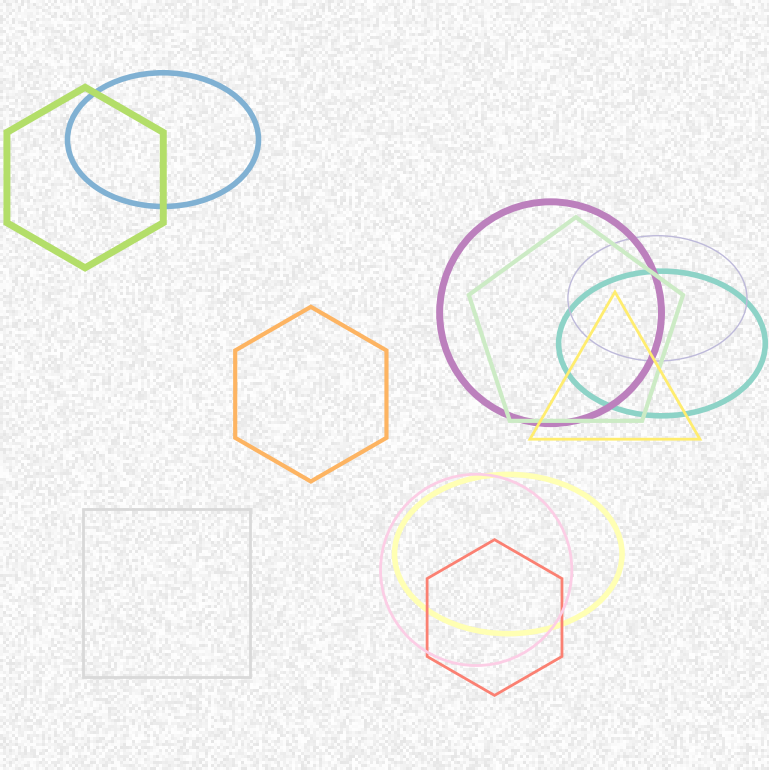[{"shape": "oval", "thickness": 2, "radius": 0.67, "center": [0.86, 0.554]}, {"shape": "oval", "thickness": 2, "radius": 0.74, "center": [0.66, 0.28]}, {"shape": "oval", "thickness": 0.5, "radius": 0.58, "center": [0.854, 0.613]}, {"shape": "hexagon", "thickness": 1, "radius": 0.51, "center": [0.642, 0.198]}, {"shape": "oval", "thickness": 2, "radius": 0.62, "center": [0.212, 0.819]}, {"shape": "hexagon", "thickness": 1.5, "radius": 0.57, "center": [0.404, 0.488]}, {"shape": "hexagon", "thickness": 2.5, "radius": 0.59, "center": [0.111, 0.769]}, {"shape": "circle", "thickness": 1, "radius": 0.62, "center": [0.618, 0.26]}, {"shape": "square", "thickness": 1, "radius": 0.54, "center": [0.217, 0.23]}, {"shape": "circle", "thickness": 2.5, "radius": 0.72, "center": [0.715, 0.594]}, {"shape": "pentagon", "thickness": 1.5, "radius": 0.73, "center": [0.748, 0.572]}, {"shape": "triangle", "thickness": 1, "radius": 0.64, "center": [0.799, 0.493]}]